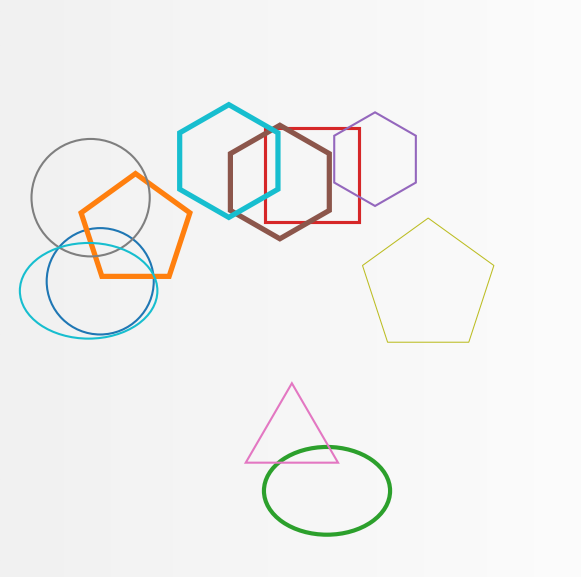[{"shape": "circle", "thickness": 1, "radius": 0.46, "center": [0.172, 0.512]}, {"shape": "pentagon", "thickness": 2.5, "radius": 0.49, "center": [0.233, 0.6]}, {"shape": "oval", "thickness": 2, "radius": 0.54, "center": [0.563, 0.149]}, {"shape": "square", "thickness": 1.5, "radius": 0.41, "center": [0.536, 0.696]}, {"shape": "hexagon", "thickness": 1, "radius": 0.41, "center": [0.645, 0.724]}, {"shape": "hexagon", "thickness": 2.5, "radius": 0.49, "center": [0.481, 0.684]}, {"shape": "triangle", "thickness": 1, "radius": 0.46, "center": [0.502, 0.244]}, {"shape": "circle", "thickness": 1, "radius": 0.51, "center": [0.156, 0.657]}, {"shape": "pentagon", "thickness": 0.5, "radius": 0.59, "center": [0.737, 0.503]}, {"shape": "oval", "thickness": 1, "radius": 0.59, "center": [0.152, 0.496]}, {"shape": "hexagon", "thickness": 2.5, "radius": 0.49, "center": [0.394, 0.72]}]